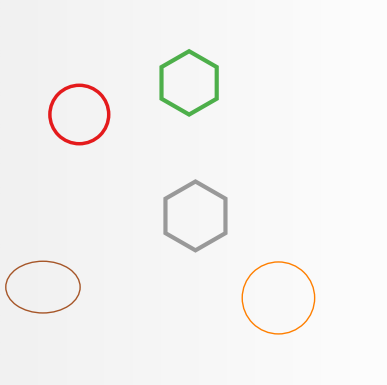[{"shape": "circle", "thickness": 2.5, "radius": 0.38, "center": [0.205, 0.703]}, {"shape": "hexagon", "thickness": 3, "radius": 0.41, "center": [0.488, 0.785]}, {"shape": "circle", "thickness": 1, "radius": 0.47, "center": [0.719, 0.226]}, {"shape": "oval", "thickness": 1, "radius": 0.48, "center": [0.111, 0.254]}, {"shape": "hexagon", "thickness": 3, "radius": 0.45, "center": [0.504, 0.439]}]